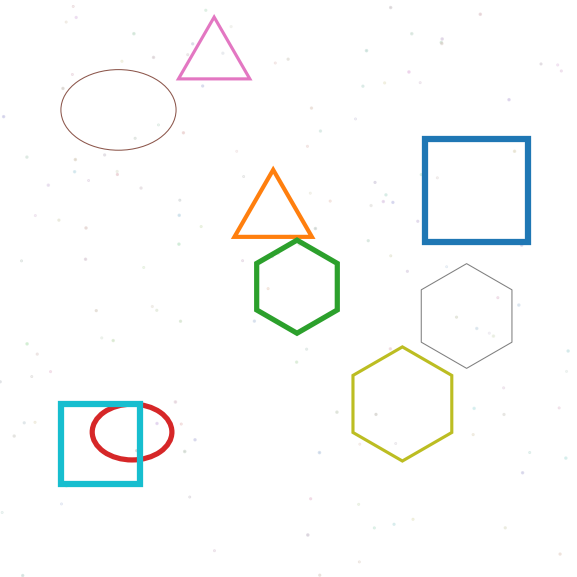[{"shape": "square", "thickness": 3, "radius": 0.45, "center": [0.825, 0.67]}, {"shape": "triangle", "thickness": 2, "radius": 0.39, "center": [0.473, 0.628]}, {"shape": "hexagon", "thickness": 2.5, "radius": 0.4, "center": [0.514, 0.503]}, {"shape": "oval", "thickness": 2.5, "radius": 0.34, "center": [0.229, 0.251]}, {"shape": "oval", "thickness": 0.5, "radius": 0.5, "center": [0.205, 0.809]}, {"shape": "triangle", "thickness": 1.5, "radius": 0.36, "center": [0.371, 0.898]}, {"shape": "hexagon", "thickness": 0.5, "radius": 0.45, "center": [0.808, 0.452]}, {"shape": "hexagon", "thickness": 1.5, "radius": 0.49, "center": [0.697, 0.3]}, {"shape": "square", "thickness": 3, "radius": 0.34, "center": [0.174, 0.23]}]